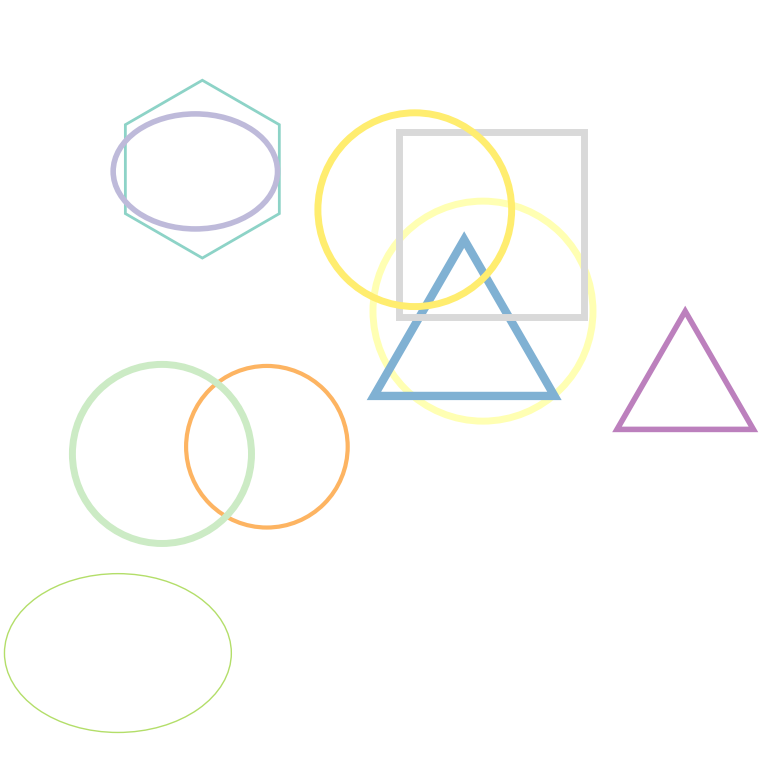[{"shape": "hexagon", "thickness": 1, "radius": 0.58, "center": [0.263, 0.78]}, {"shape": "circle", "thickness": 2.5, "radius": 0.71, "center": [0.627, 0.596]}, {"shape": "oval", "thickness": 2, "radius": 0.53, "center": [0.254, 0.777]}, {"shape": "triangle", "thickness": 3, "radius": 0.68, "center": [0.603, 0.553]}, {"shape": "circle", "thickness": 1.5, "radius": 0.52, "center": [0.347, 0.42]}, {"shape": "oval", "thickness": 0.5, "radius": 0.74, "center": [0.153, 0.152]}, {"shape": "square", "thickness": 2.5, "radius": 0.6, "center": [0.638, 0.709]}, {"shape": "triangle", "thickness": 2, "radius": 0.51, "center": [0.89, 0.493]}, {"shape": "circle", "thickness": 2.5, "radius": 0.58, "center": [0.21, 0.41]}, {"shape": "circle", "thickness": 2.5, "radius": 0.63, "center": [0.539, 0.728]}]